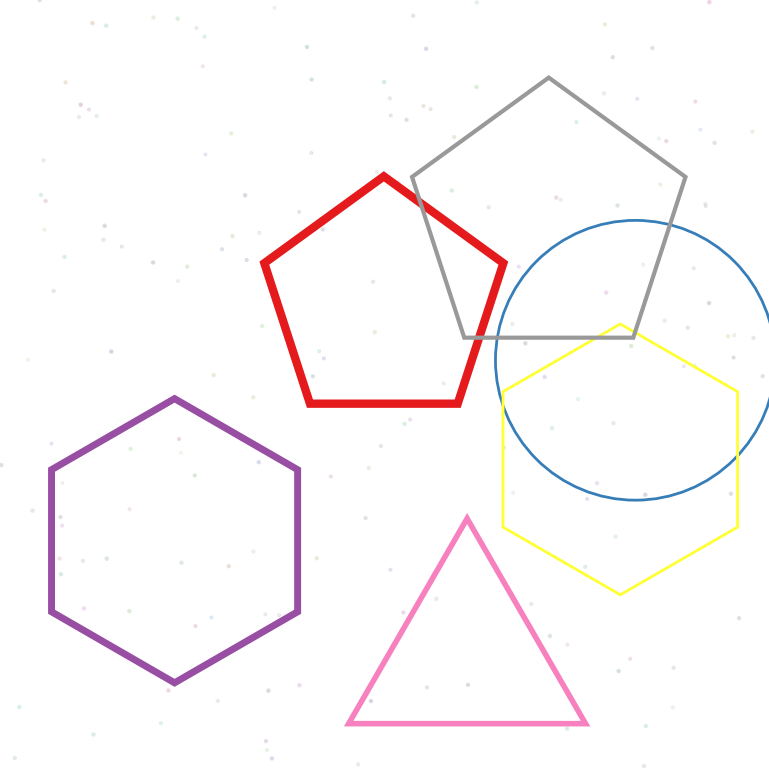[{"shape": "pentagon", "thickness": 3, "radius": 0.82, "center": [0.498, 0.608]}, {"shape": "circle", "thickness": 1, "radius": 0.91, "center": [0.825, 0.532]}, {"shape": "hexagon", "thickness": 2.5, "radius": 0.92, "center": [0.227, 0.298]}, {"shape": "hexagon", "thickness": 1, "radius": 0.88, "center": [0.806, 0.403]}, {"shape": "triangle", "thickness": 2, "radius": 0.89, "center": [0.607, 0.149]}, {"shape": "pentagon", "thickness": 1.5, "radius": 0.93, "center": [0.713, 0.713]}]